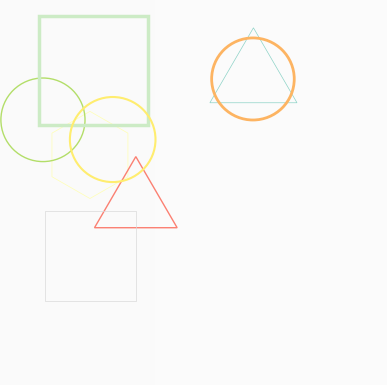[{"shape": "triangle", "thickness": 0.5, "radius": 0.65, "center": [0.654, 0.798]}, {"shape": "hexagon", "thickness": 0.5, "radius": 0.57, "center": [0.232, 0.598]}, {"shape": "triangle", "thickness": 1, "radius": 0.62, "center": [0.35, 0.47]}, {"shape": "circle", "thickness": 2, "radius": 0.53, "center": [0.653, 0.795]}, {"shape": "circle", "thickness": 1, "radius": 0.54, "center": [0.111, 0.689]}, {"shape": "square", "thickness": 0.5, "radius": 0.59, "center": [0.234, 0.335]}, {"shape": "square", "thickness": 2.5, "radius": 0.71, "center": [0.241, 0.816]}, {"shape": "circle", "thickness": 1.5, "radius": 0.55, "center": [0.291, 0.638]}]